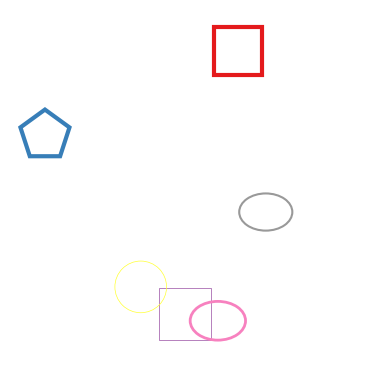[{"shape": "square", "thickness": 3, "radius": 0.31, "center": [0.619, 0.867]}, {"shape": "pentagon", "thickness": 3, "radius": 0.33, "center": [0.117, 0.648]}, {"shape": "square", "thickness": 0.5, "radius": 0.34, "center": [0.48, 0.185]}, {"shape": "circle", "thickness": 0.5, "radius": 0.34, "center": [0.366, 0.255]}, {"shape": "oval", "thickness": 2, "radius": 0.36, "center": [0.566, 0.167]}, {"shape": "oval", "thickness": 1.5, "radius": 0.34, "center": [0.69, 0.449]}]